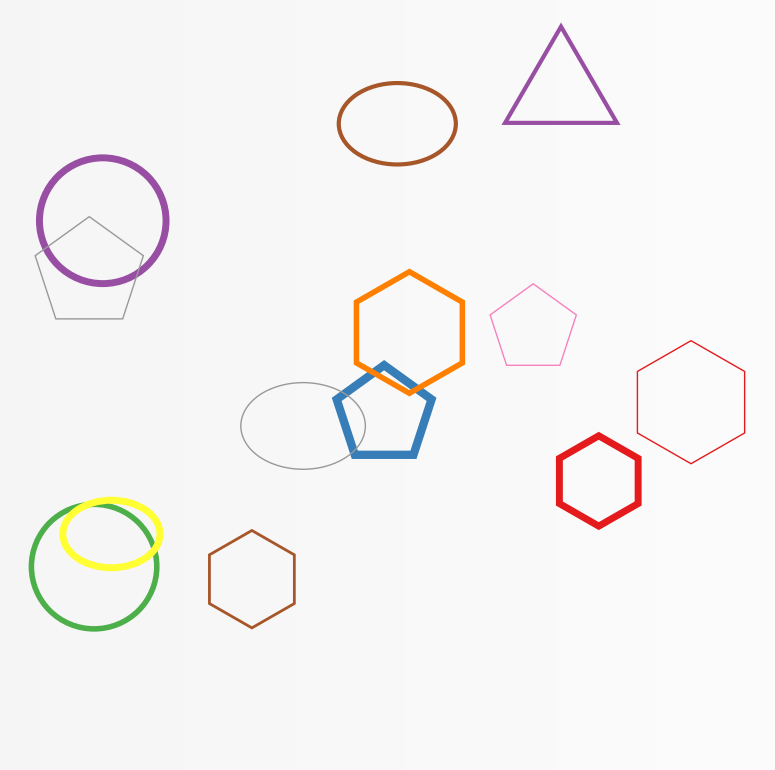[{"shape": "hexagon", "thickness": 0.5, "radius": 0.4, "center": [0.892, 0.478]}, {"shape": "hexagon", "thickness": 2.5, "radius": 0.29, "center": [0.773, 0.375]}, {"shape": "pentagon", "thickness": 3, "radius": 0.32, "center": [0.496, 0.461]}, {"shape": "circle", "thickness": 2, "radius": 0.4, "center": [0.121, 0.264]}, {"shape": "circle", "thickness": 2.5, "radius": 0.41, "center": [0.133, 0.713]}, {"shape": "triangle", "thickness": 1.5, "radius": 0.42, "center": [0.724, 0.882]}, {"shape": "hexagon", "thickness": 2, "radius": 0.39, "center": [0.528, 0.568]}, {"shape": "oval", "thickness": 2.5, "radius": 0.31, "center": [0.144, 0.307]}, {"shape": "oval", "thickness": 1.5, "radius": 0.38, "center": [0.513, 0.839]}, {"shape": "hexagon", "thickness": 1, "radius": 0.32, "center": [0.325, 0.248]}, {"shape": "pentagon", "thickness": 0.5, "radius": 0.29, "center": [0.688, 0.573]}, {"shape": "oval", "thickness": 0.5, "radius": 0.4, "center": [0.391, 0.447]}, {"shape": "pentagon", "thickness": 0.5, "radius": 0.37, "center": [0.115, 0.645]}]